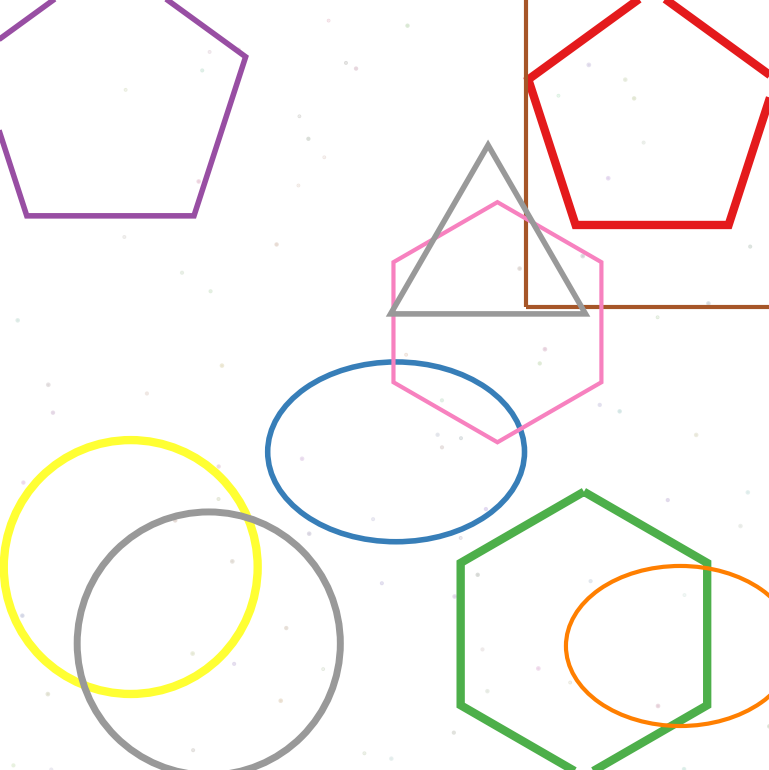[{"shape": "pentagon", "thickness": 3, "radius": 0.85, "center": [0.847, 0.845]}, {"shape": "oval", "thickness": 2, "radius": 0.83, "center": [0.514, 0.413]}, {"shape": "hexagon", "thickness": 3, "radius": 0.92, "center": [0.758, 0.177]}, {"shape": "pentagon", "thickness": 2, "radius": 0.92, "center": [0.143, 0.869]}, {"shape": "oval", "thickness": 1.5, "radius": 0.74, "center": [0.883, 0.161]}, {"shape": "circle", "thickness": 3, "radius": 0.82, "center": [0.17, 0.264]}, {"shape": "square", "thickness": 1.5, "radius": 1.0, "center": [0.883, 0.802]}, {"shape": "hexagon", "thickness": 1.5, "radius": 0.78, "center": [0.646, 0.582]}, {"shape": "triangle", "thickness": 2, "radius": 0.73, "center": [0.634, 0.665]}, {"shape": "circle", "thickness": 2.5, "radius": 0.85, "center": [0.271, 0.164]}]